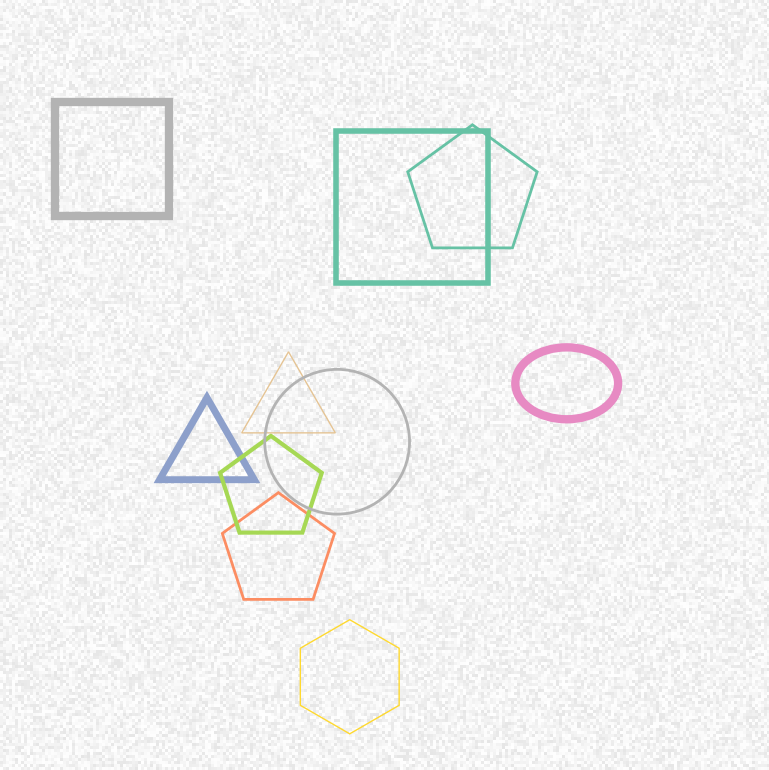[{"shape": "square", "thickness": 2, "radius": 0.5, "center": [0.535, 0.731]}, {"shape": "pentagon", "thickness": 1, "radius": 0.44, "center": [0.614, 0.75]}, {"shape": "pentagon", "thickness": 1, "radius": 0.38, "center": [0.362, 0.284]}, {"shape": "triangle", "thickness": 2.5, "radius": 0.36, "center": [0.269, 0.413]}, {"shape": "oval", "thickness": 3, "radius": 0.33, "center": [0.736, 0.502]}, {"shape": "pentagon", "thickness": 1.5, "radius": 0.35, "center": [0.352, 0.364]}, {"shape": "hexagon", "thickness": 0.5, "radius": 0.37, "center": [0.454, 0.121]}, {"shape": "triangle", "thickness": 0.5, "radius": 0.35, "center": [0.375, 0.473]}, {"shape": "square", "thickness": 3, "radius": 0.37, "center": [0.145, 0.794]}, {"shape": "circle", "thickness": 1, "radius": 0.47, "center": [0.438, 0.426]}]